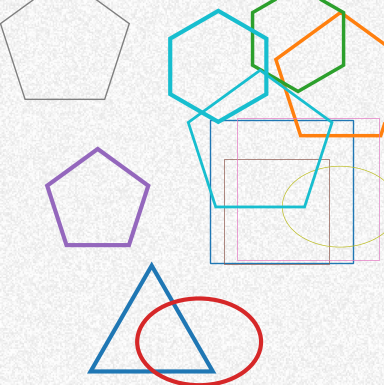[{"shape": "triangle", "thickness": 3, "radius": 0.92, "center": [0.394, 0.127]}, {"shape": "square", "thickness": 1, "radius": 0.93, "center": [0.731, 0.502]}, {"shape": "pentagon", "thickness": 2.5, "radius": 0.89, "center": [0.885, 0.791]}, {"shape": "hexagon", "thickness": 2.5, "radius": 0.68, "center": [0.774, 0.899]}, {"shape": "oval", "thickness": 3, "radius": 0.8, "center": [0.517, 0.112]}, {"shape": "pentagon", "thickness": 3, "radius": 0.69, "center": [0.254, 0.475]}, {"shape": "square", "thickness": 0.5, "radius": 0.68, "center": [0.719, 0.451]}, {"shape": "square", "thickness": 0.5, "radius": 0.92, "center": [0.799, 0.509]}, {"shape": "pentagon", "thickness": 1, "radius": 0.88, "center": [0.169, 0.884]}, {"shape": "oval", "thickness": 0.5, "radius": 0.75, "center": [0.883, 0.463]}, {"shape": "hexagon", "thickness": 3, "radius": 0.72, "center": [0.567, 0.828]}, {"shape": "pentagon", "thickness": 2, "radius": 0.98, "center": [0.676, 0.621]}]